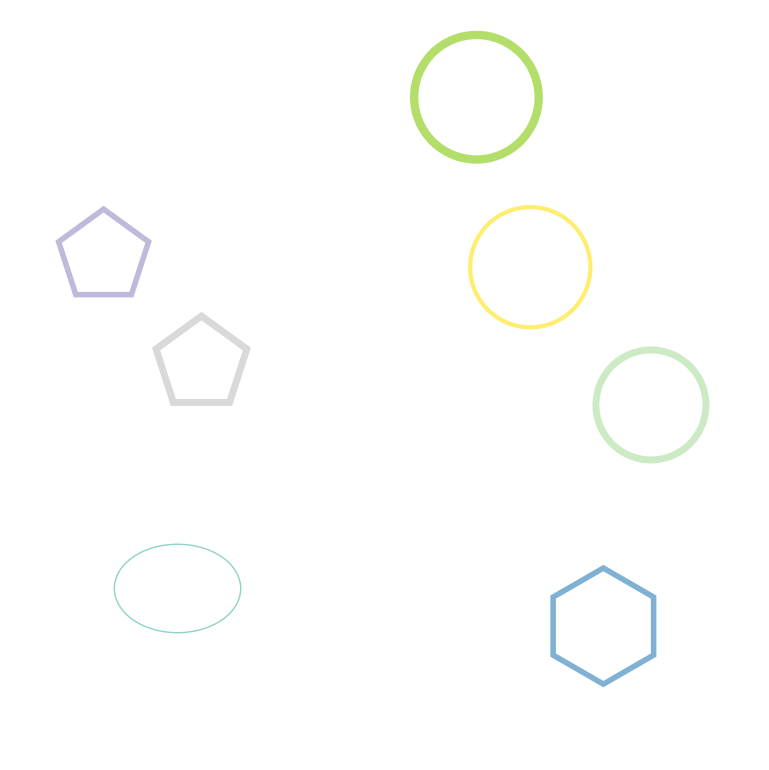[{"shape": "oval", "thickness": 0.5, "radius": 0.41, "center": [0.231, 0.236]}, {"shape": "pentagon", "thickness": 2, "radius": 0.31, "center": [0.135, 0.667]}, {"shape": "hexagon", "thickness": 2, "radius": 0.38, "center": [0.784, 0.187]}, {"shape": "circle", "thickness": 3, "radius": 0.4, "center": [0.619, 0.874]}, {"shape": "pentagon", "thickness": 2.5, "radius": 0.31, "center": [0.262, 0.528]}, {"shape": "circle", "thickness": 2.5, "radius": 0.36, "center": [0.845, 0.474]}, {"shape": "circle", "thickness": 1.5, "radius": 0.39, "center": [0.689, 0.653]}]